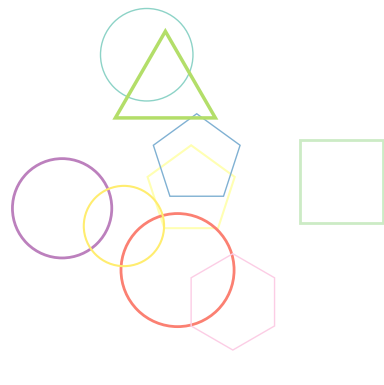[{"shape": "circle", "thickness": 1, "radius": 0.6, "center": [0.381, 0.858]}, {"shape": "pentagon", "thickness": 1.5, "radius": 0.6, "center": [0.497, 0.504]}, {"shape": "circle", "thickness": 2, "radius": 0.73, "center": [0.461, 0.298]}, {"shape": "pentagon", "thickness": 1, "radius": 0.59, "center": [0.511, 0.586]}, {"shape": "triangle", "thickness": 2.5, "radius": 0.75, "center": [0.43, 0.769]}, {"shape": "hexagon", "thickness": 1, "radius": 0.63, "center": [0.605, 0.216]}, {"shape": "circle", "thickness": 2, "radius": 0.65, "center": [0.161, 0.459]}, {"shape": "square", "thickness": 2, "radius": 0.54, "center": [0.888, 0.529]}, {"shape": "circle", "thickness": 1.5, "radius": 0.52, "center": [0.322, 0.413]}]